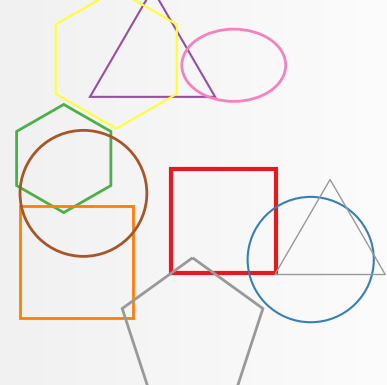[{"shape": "square", "thickness": 3, "radius": 0.68, "center": [0.576, 0.425]}, {"shape": "circle", "thickness": 1.5, "radius": 0.81, "center": [0.802, 0.326]}, {"shape": "hexagon", "thickness": 2, "radius": 0.7, "center": [0.164, 0.588]}, {"shape": "triangle", "thickness": 1.5, "radius": 0.93, "center": [0.394, 0.842]}, {"shape": "square", "thickness": 2, "radius": 0.73, "center": [0.197, 0.32]}, {"shape": "hexagon", "thickness": 1.5, "radius": 0.9, "center": [0.3, 0.846]}, {"shape": "circle", "thickness": 2, "radius": 0.82, "center": [0.215, 0.498]}, {"shape": "oval", "thickness": 2, "radius": 0.67, "center": [0.603, 0.83]}, {"shape": "triangle", "thickness": 1, "radius": 0.82, "center": [0.852, 0.369]}, {"shape": "pentagon", "thickness": 2, "radius": 0.95, "center": [0.497, 0.14]}]